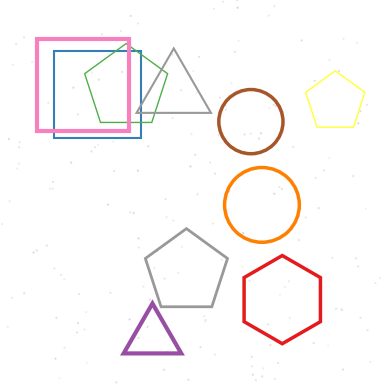[{"shape": "hexagon", "thickness": 2.5, "radius": 0.57, "center": [0.733, 0.222]}, {"shape": "square", "thickness": 1.5, "radius": 0.56, "center": [0.253, 0.754]}, {"shape": "pentagon", "thickness": 1, "radius": 0.57, "center": [0.328, 0.774]}, {"shape": "triangle", "thickness": 3, "radius": 0.43, "center": [0.396, 0.125]}, {"shape": "circle", "thickness": 2.5, "radius": 0.49, "center": [0.68, 0.468]}, {"shape": "pentagon", "thickness": 1, "radius": 0.4, "center": [0.871, 0.735]}, {"shape": "circle", "thickness": 2.5, "radius": 0.42, "center": [0.652, 0.684]}, {"shape": "square", "thickness": 3, "radius": 0.6, "center": [0.215, 0.78]}, {"shape": "pentagon", "thickness": 2, "radius": 0.56, "center": [0.484, 0.294]}, {"shape": "triangle", "thickness": 1.5, "radius": 0.56, "center": [0.451, 0.763]}]